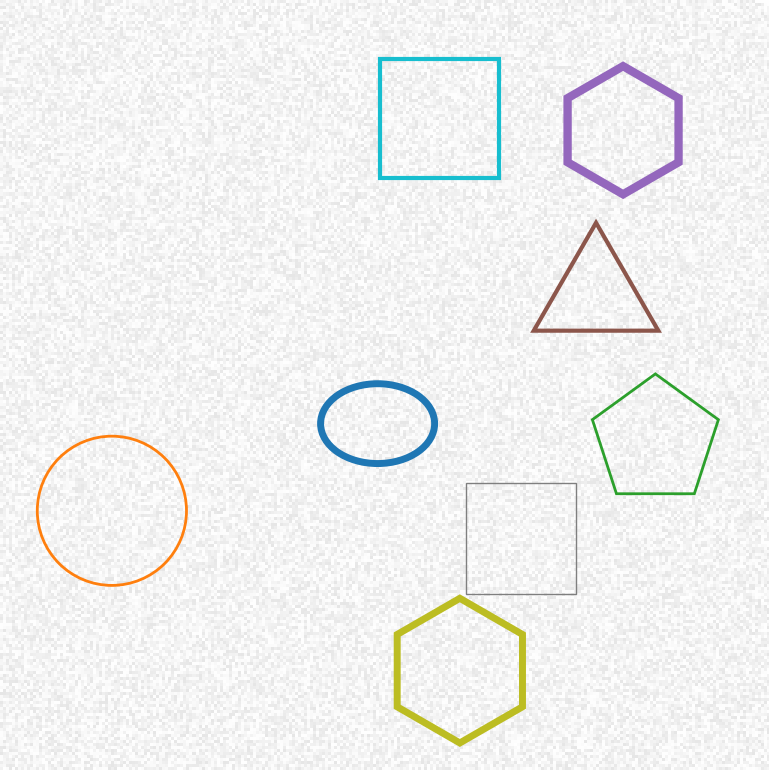[{"shape": "oval", "thickness": 2.5, "radius": 0.37, "center": [0.49, 0.45]}, {"shape": "circle", "thickness": 1, "radius": 0.48, "center": [0.145, 0.337]}, {"shape": "pentagon", "thickness": 1, "radius": 0.43, "center": [0.851, 0.428]}, {"shape": "hexagon", "thickness": 3, "radius": 0.42, "center": [0.809, 0.831]}, {"shape": "triangle", "thickness": 1.5, "radius": 0.47, "center": [0.774, 0.617]}, {"shape": "square", "thickness": 0.5, "radius": 0.36, "center": [0.677, 0.301]}, {"shape": "hexagon", "thickness": 2.5, "radius": 0.47, "center": [0.597, 0.129]}, {"shape": "square", "thickness": 1.5, "radius": 0.39, "center": [0.57, 0.846]}]